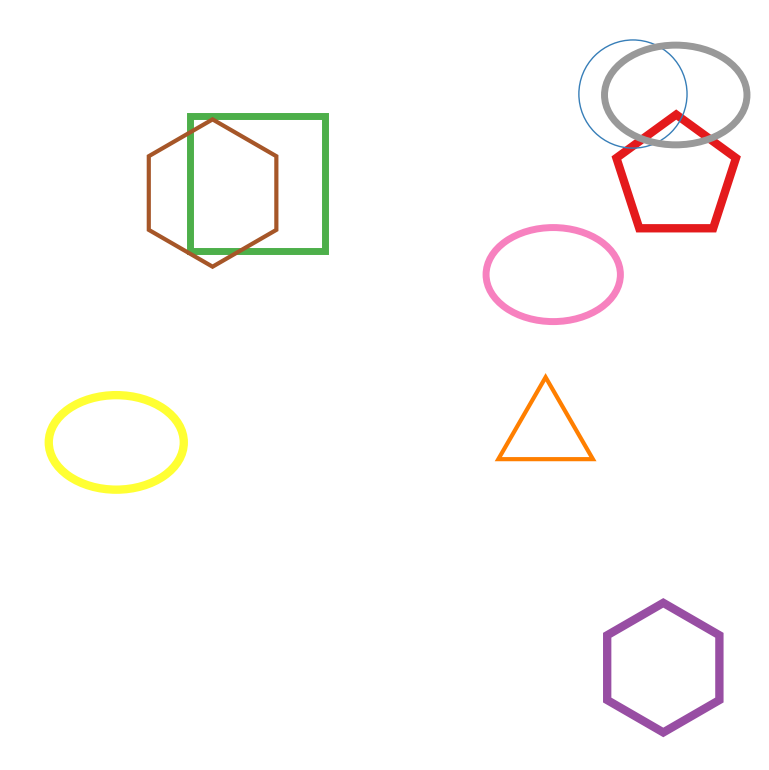[{"shape": "pentagon", "thickness": 3, "radius": 0.41, "center": [0.878, 0.77]}, {"shape": "circle", "thickness": 0.5, "radius": 0.35, "center": [0.822, 0.878]}, {"shape": "square", "thickness": 2.5, "radius": 0.44, "center": [0.334, 0.762]}, {"shape": "hexagon", "thickness": 3, "radius": 0.42, "center": [0.861, 0.133]}, {"shape": "triangle", "thickness": 1.5, "radius": 0.35, "center": [0.709, 0.439]}, {"shape": "oval", "thickness": 3, "radius": 0.44, "center": [0.151, 0.425]}, {"shape": "hexagon", "thickness": 1.5, "radius": 0.48, "center": [0.276, 0.749]}, {"shape": "oval", "thickness": 2.5, "radius": 0.44, "center": [0.718, 0.643]}, {"shape": "oval", "thickness": 2.5, "radius": 0.46, "center": [0.878, 0.877]}]